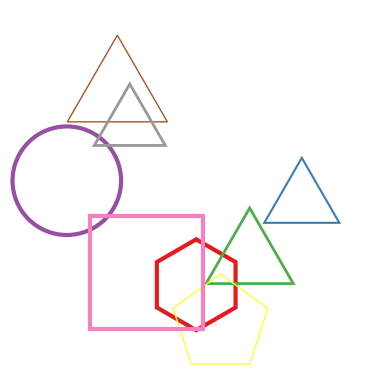[{"shape": "hexagon", "thickness": 3, "radius": 0.59, "center": [0.51, 0.26]}, {"shape": "triangle", "thickness": 1.5, "radius": 0.56, "center": [0.784, 0.477]}, {"shape": "triangle", "thickness": 2, "radius": 0.65, "center": [0.648, 0.329]}, {"shape": "circle", "thickness": 3, "radius": 0.71, "center": [0.174, 0.531]}, {"shape": "pentagon", "thickness": 1, "radius": 0.65, "center": [0.573, 0.159]}, {"shape": "triangle", "thickness": 1, "radius": 0.75, "center": [0.305, 0.759]}, {"shape": "square", "thickness": 3, "radius": 0.73, "center": [0.38, 0.292]}, {"shape": "triangle", "thickness": 2, "radius": 0.53, "center": [0.337, 0.675]}]